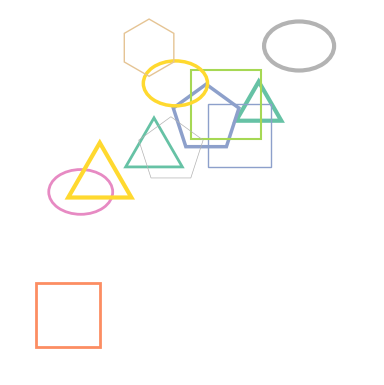[{"shape": "triangle", "thickness": 2, "radius": 0.42, "center": [0.4, 0.609]}, {"shape": "triangle", "thickness": 3, "radius": 0.34, "center": [0.672, 0.72]}, {"shape": "square", "thickness": 2, "radius": 0.41, "center": [0.177, 0.182]}, {"shape": "square", "thickness": 1, "radius": 0.41, "center": [0.622, 0.648]}, {"shape": "pentagon", "thickness": 2.5, "radius": 0.45, "center": [0.535, 0.692]}, {"shape": "oval", "thickness": 2, "radius": 0.42, "center": [0.21, 0.501]}, {"shape": "square", "thickness": 1.5, "radius": 0.45, "center": [0.587, 0.729]}, {"shape": "triangle", "thickness": 3, "radius": 0.47, "center": [0.259, 0.534]}, {"shape": "oval", "thickness": 2.5, "radius": 0.42, "center": [0.456, 0.783]}, {"shape": "hexagon", "thickness": 1, "radius": 0.37, "center": [0.387, 0.876]}, {"shape": "oval", "thickness": 3, "radius": 0.45, "center": [0.777, 0.881]}, {"shape": "pentagon", "thickness": 0.5, "radius": 0.44, "center": [0.444, 0.609]}]